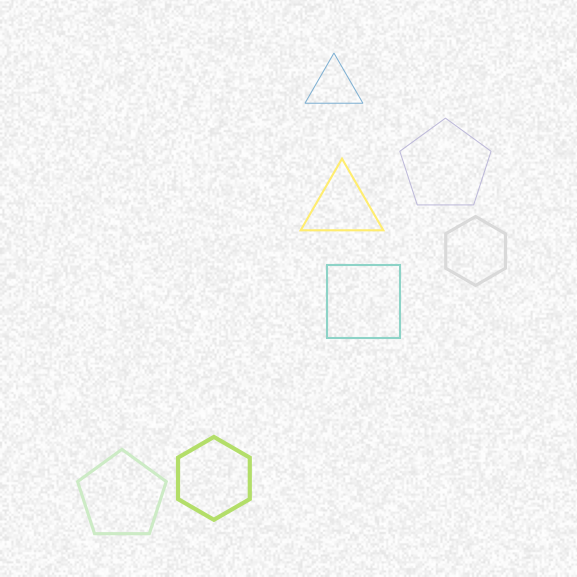[{"shape": "square", "thickness": 1, "radius": 0.32, "center": [0.63, 0.478]}, {"shape": "pentagon", "thickness": 0.5, "radius": 0.42, "center": [0.771, 0.711]}, {"shape": "triangle", "thickness": 0.5, "radius": 0.29, "center": [0.578, 0.849]}, {"shape": "hexagon", "thickness": 2, "radius": 0.36, "center": [0.37, 0.171]}, {"shape": "hexagon", "thickness": 1.5, "radius": 0.3, "center": [0.824, 0.565]}, {"shape": "pentagon", "thickness": 1.5, "radius": 0.4, "center": [0.211, 0.14]}, {"shape": "triangle", "thickness": 1, "radius": 0.41, "center": [0.592, 0.642]}]